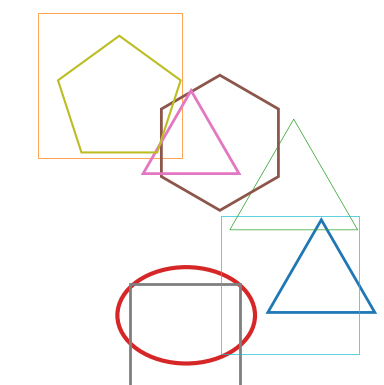[{"shape": "triangle", "thickness": 2, "radius": 0.8, "center": [0.835, 0.269]}, {"shape": "square", "thickness": 0.5, "radius": 0.94, "center": [0.286, 0.778]}, {"shape": "triangle", "thickness": 0.5, "radius": 0.96, "center": [0.763, 0.499]}, {"shape": "oval", "thickness": 3, "radius": 0.89, "center": [0.484, 0.181]}, {"shape": "hexagon", "thickness": 2, "radius": 0.88, "center": [0.571, 0.629]}, {"shape": "triangle", "thickness": 2, "radius": 0.72, "center": [0.496, 0.621]}, {"shape": "square", "thickness": 2, "radius": 0.71, "center": [0.481, 0.119]}, {"shape": "pentagon", "thickness": 1.5, "radius": 0.84, "center": [0.31, 0.74]}, {"shape": "square", "thickness": 0.5, "radius": 0.9, "center": [0.754, 0.26]}]